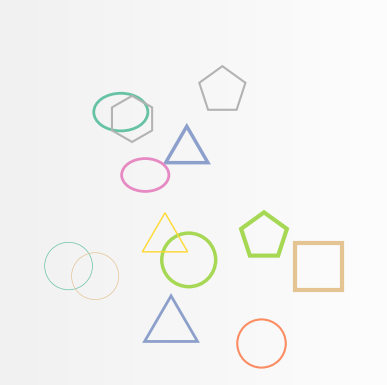[{"shape": "circle", "thickness": 0.5, "radius": 0.31, "center": [0.177, 0.309]}, {"shape": "oval", "thickness": 2, "radius": 0.35, "center": [0.312, 0.709]}, {"shape": "circle", "thickness": 1.5, "radius": 0.31, "center": [0.675, 0.108]}, {"shape": "triangle", "thickness": 2.5, "radius": 0.31, "center": [0.482, 0.609]}, {"shape": "triangle", "thickness": 2, "radius": 0.39, "center": [0.441, 0.153]}, {"shape": "oval", "thickness": 2, "radius": 0.3, "center": [0.375, 0.545]}, {"shape": "pentagon", "thickness": 3, "radius": 0.31, "center": [0.681, 0.386]}, {"shape": "circle", "thickness": 2.5, "radius": 0.35, "center": [0.487, 0.325]}, {"shape": "triangle", "thickness": 1, "radius": 0.34, "center": [0.426, 0.38]}, {"shape": "circle", "thickness": 0.5, "radius": 0.3, "center": [0.246, 0.283]}, {"shape": "square", "thickness": 3, "radius": 0.3, "center": [0.822, 0.307]}, {"shape": "hexagon", "thickness": 1.5, "radius": 0.3, "center": [0.341, 0.691]}, {"shape": "pentagon", "thickness": 1.5, "radius": 0.31, "center": [0.574, 0.766]}]